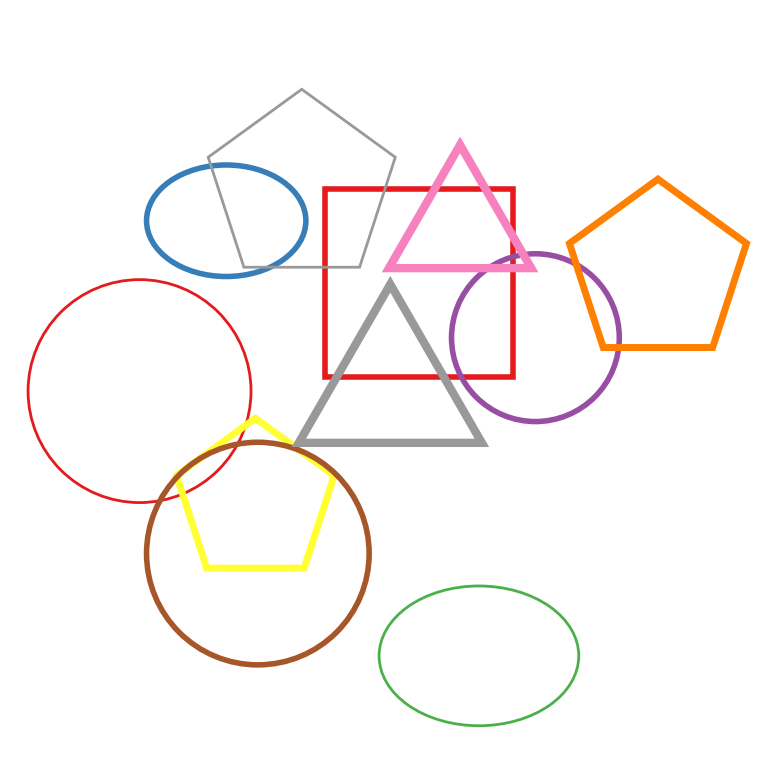[{"shape": "square", "thickness": 2, "radius": 0.61, "center": [0.544, 0.632]}, {"shape": "circle", "thickness": 1, "radius": 0.72, "center": [0.181, 0.492]}, {"shape": "oval", "thickness": 2, "radius": 0.52, "center": [0.294, 0.713]}, {"shape": "oval", "thickness": 1, "radius": 0.65, "center": [0.622, 0.148]}, {"shape": "circle", "thickness": 2, "radius": 0.54, "center": [0.695, 0.561]}, {"shape": "pentagon", "thickness": 2.5, "radius": 0.6, "center": [0.854, 0.646]}, {"shape": "pentagon", "thickness": 2.5, "radius": 0.54, "center": [0.332, 0.349]}, {"shape": "circle", "thickness": 2, "radius": 0.72, "center": [0.335, 0.281]}, {"shape": "triangle", "thickness": 3, "radius": 0.53, "center": [0.597, 0.705]}, {"shape": "pentagon", "thickness": 1, "radius": 0.64, "center": [0.392, 0.756]}, {"shape": "triangle", "thickness": 3, "radius": 0.69, "center": [0.507, 0.494]}]